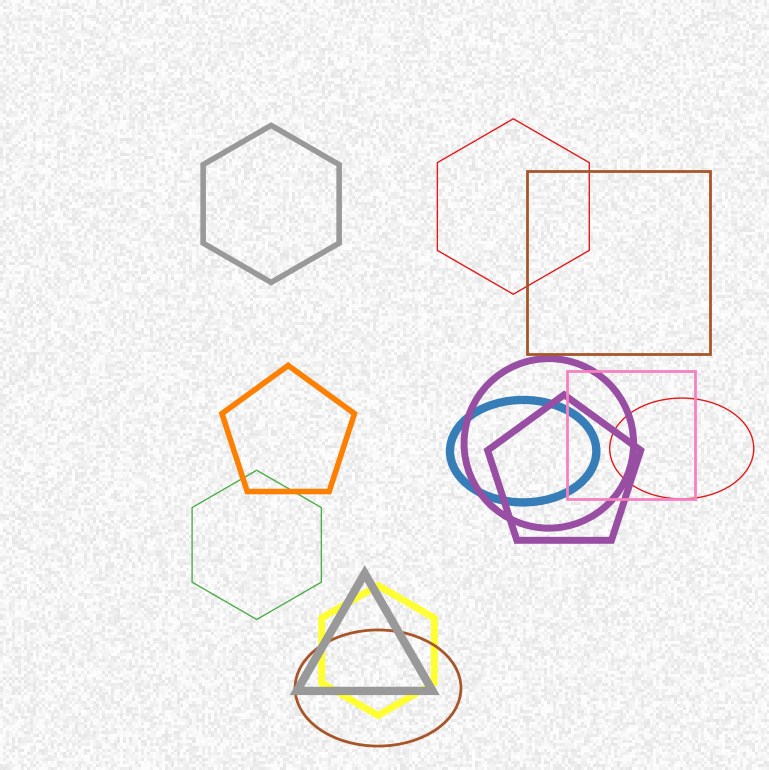[{"shape": "hexagon", "thickness": 0.5, "radius": 0.57, "center": [0.667, 0.732]}, {"shape": "oval", "thickness": 0.5, "radius": 0.47, "center": [0.885, 0.418]}, {"shape": "oval", "thickness": 3, "radius": 0.48, "center": [0.679, 0.414]}, {"shape": "hexagon", "thickness": 0.5, "radius": 0.48, "center": [0.333, 0.292]}, {"shape": "pentagon", "thickness": 2.5, "radius": 0.52, "center": [0.733, 0.383]}, {"shape": "circle", "thickness": 2.5, "radius": 0.55, "center": [0.713, 0.424]}, {"shape": "pentagon", "thickness": 2, "radius": 0.45, "center": [0.374, 0.435]}, {"shape": "hexagon", "thickness": 2.5, "radius": 0.42, "center": [0.491, 0.155]}, {"shape": "oval", "thickness": 1, "radius": 0.54, "center": [0.491, 0.106]}, {"shape": "square", "thickness": 1, "radius": 0.59, "center": [0.803, 0.66]}, {"shape": "square", "thickness": 1, "radius": 0.42, "center": [0.82, 0.435]}, {"shape": "triangle", "thickness": 3, "radius": 0.51, "center": [0.474, 0.154]}, {"shape": "hexagon", "thickness": 2, "radius": 0.51, "center": [0.352, 0.735]}]